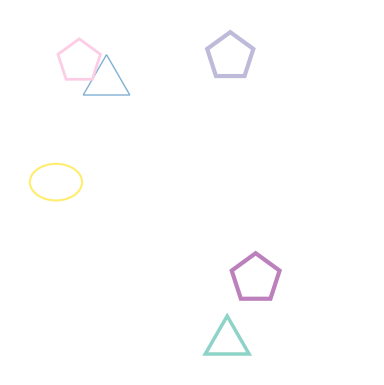[{"shape": "triangle", "thickness": 2.5, "radius": 0.33, "center": [0.59, 0.113]}, {"shape": "pentagon", "thickness": 3, "radius": 0.32, "center": [0.598, 0.853]}, {"shape": "triangle", "thickness": 1, "radius": 0.35, "center": [0.277, 0.788]}, {"shape": "pentagon", "thickness": 2, "radius": 0.29, "center": [0.206, 0.841]}, {"shape": "pentagon", "thickness": 3, "radius": 0.33, "center": [0.664, 0.277]}, {"shape": "oval", "thickness": 1.5, "radius": 0.34, "center": [0.145, 0.527]}]